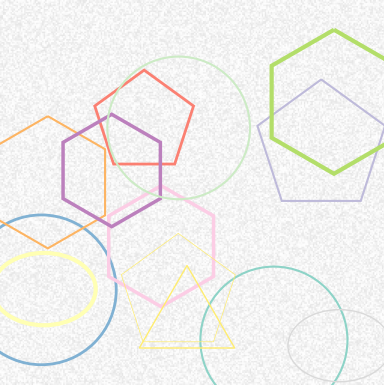[{"shape": "circle", "thickness": 1.5, "radius": 0.96, "center": [0.711, 0.117]}, {"shape": "oval", "thickness": 3, "radius": 0.67, "center": [0.114, 0.249]}, {"shape": "pentagon", "thickness": 1.5, "radius": 0.87, "center": [0.834, 0.619]}, {"shape": "pentagon", "thickness": 2, "radius": 0.67, "center": [0.374, 0.683]}, {"shape": "circle", "thickness": 2, "radius": 0.97, "center": [0.107, 0.247]}, {"shape": "hexagon", "thickness": 1.5, "radius": 0.86, "center": [0.124, 0.527]}, {"shape": "hexagon", "thickness": 3, "radius": 0.94, "center": [0.868, 0.736]}, {"shape": "hexagon", "thickness": 2.5, "radius": 0.79, "center": [0.419, 0.361]}, {"shape": "oval", "thickness": 1, "radius": 0.67, "center": [0.882, 0.102]}, {"shape": "hexagon", "thickness": 2.5, "radius": 0.73, "center": [0.29, 0.557]}, {"shape": "circle", "thickness": 1.5, "radius": 0.93, "center": [0.464, 0.668]}, {"shape": "pentagon", "thickness": 0.5, "radius": 0.78, "center": [0.463, 0.238]}, {"shape": "triangle", "thickness": 1, "radius": 0.71, "center": [0.486, 0.168]}]